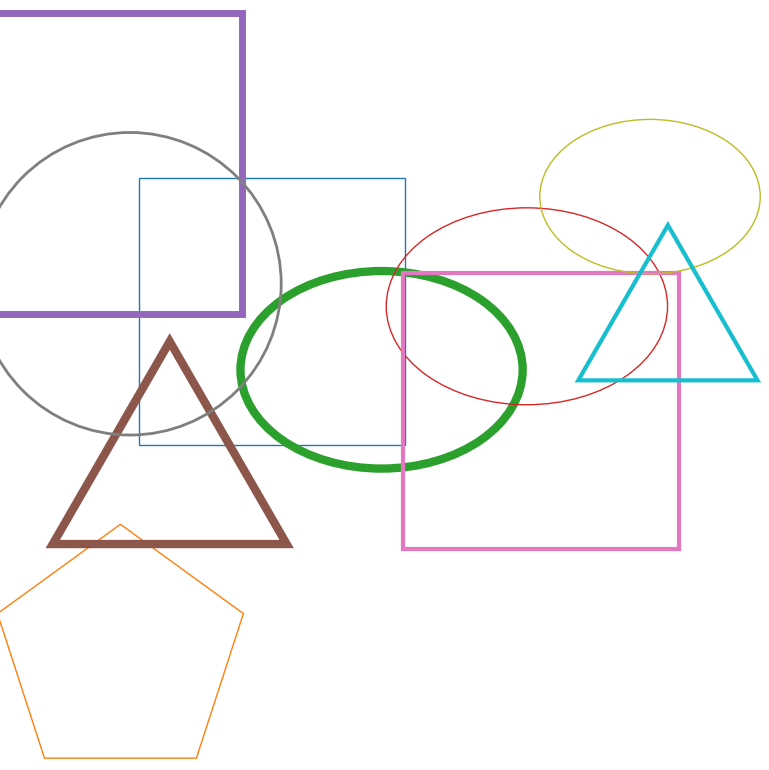[{"shape": "square", "thickness": 0.5, "radius": 0.86, "center": [0.353, 0.595]}, {"shape": "pentagon", "thickness": 0.5, "radius": 0.84, "center": [0.156, 0.151]}, {"shape": "oval", "thickness": 3, "radius": 0.92, "center": [0.496, 0.52]}, {"shape": "oval", "thickness": 0.5, "radius": 0.91, "center": [0.684, 0.602]}, {"shape": "square", "thickness": 2.5, "radius": 0.98, "center": [0.118, 0.788]}, {"shape": "triangle", "thickness": 3, "radius": 0.88, "center": [0.22, 0.381]}, {"shape": "square", "thickness": 1.5, "radius": 0.9, "center": [0.703, 0.466]}, {"shape": "circle", "thickness": 1, "radius": 0.98, "center": [0.169, 0.631]}, {"shape": "oval", "thickness": 0.5, "radius": 0.72, "center": [0.844, 0.745]}, {"shape": "triangle", "thickness": 1.5, "radius": 0.67, "center": [0.867, 0.573]}]